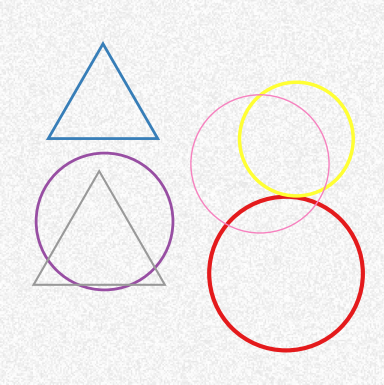[{"shape": "circle", "thickness": 3, "radius": 1.0, "center": [0.743, 0.289]}, {"shape": "triangle", "thickness": 2, "radius": 0.82, "center": [0.268, 0.722]}, {"shape": "circle", "thickness": 2, "radius": 0.89, "center": [0.272, 0.425]}, {"shape": "circle", "thickness": 2.5, "radius": 0.74, "center": [0.77, 0.639]}, {"shape": "circle", "thickness": 1, "radius": 0.9, "center": [0.675, 0.574]}, {"shape": "triangle", "thickness": 1.5, "radius": 0.98, "center": [0.258, 0.359]}]